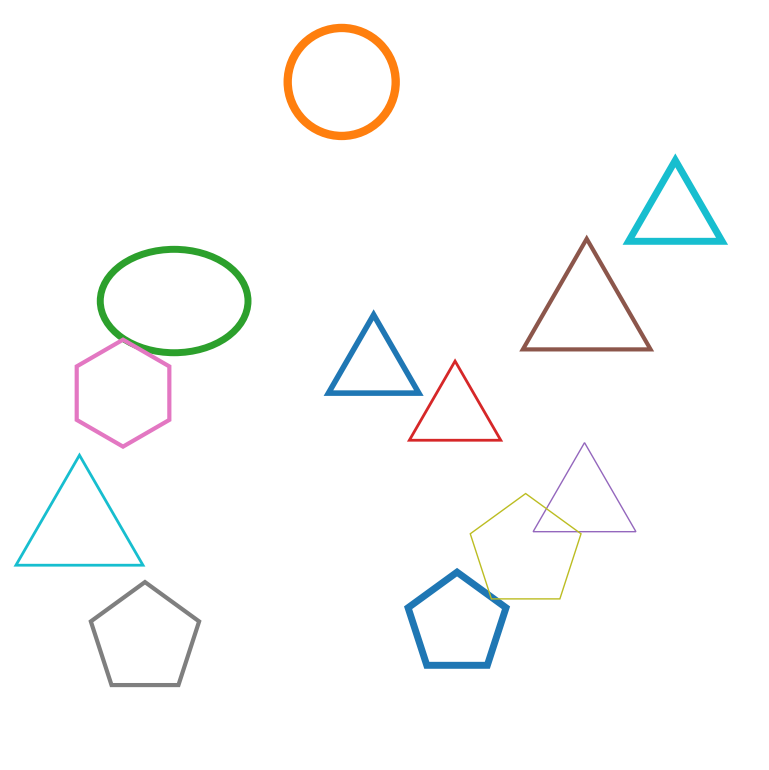[{"shape": "pentagon", "thickness": 2.5, "radius": 0.33, "center": [0.594, 0.19]}, {"shape": "triangle", "thickness": 2, "radius": 0.34, "center": [0.485, 0.523]}, {"shape": "circle", "thickness": 3, "radius": 0.35, "center": [0.444, 0.894]}, {"shape": "oval", "thickness": 2.5, "radius": 0.48, "center": [0.226, 0.609]}, {"shape": "triangle", "thickness": 1, "radius": 0.34, "center": [0.591, 0.463]}, {"shape": "triangle", "thickness": 0.5, "radius": 0.39, "center": [0.759, 0.348]}, {"shape": "triangle", "thickness": 1.5, "radius": 0.48, "center": [0.762, 0.594]}, {"shape": "hexagon", "thickness": 1.5, "radius": 0.35, "center": [0.16, 0.489]}, {"shape": "pentagon", "thickness": 1.5, "radius": 0.37, "center": [0.188, 0.17]}, {"shape": "pentagon", "thickness": 0.5, "radius": 0.38, "center": [0.683, 0.283]}, {"shape": "triangle", "thickness": 2.5, "radius": 0.35, "center": [0.877, 0.722]}, {"shape": "triangle", "thickness": 1, "radius": 0.48, "center": [0.103, 0.314]}]